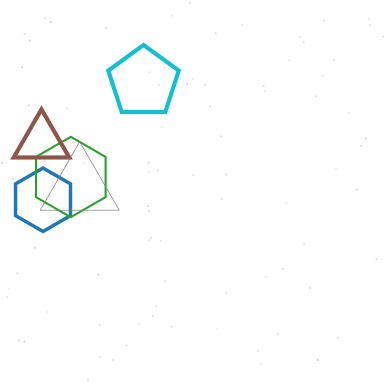[{"shape": "hexagon", "thickness": 2.5, "radius": 0.41, "center": [0.112, 0.481]}, {"shape": "hexagon", "thickness": 1.5, "radius": 0.52, "center": [0.184, 0.54]}, {"shape": "triangle", "thickness": 3, "radius": 0.42, "center": [0.108, 0.633]}, {"shape": "triangle", "thickness": 0.5, "radius": 0.59, "center": [0.207, 0.513]}, {"shape": "pentagon", "thickness": 3, "radius": 0.48, "center": [0.373, 0.787]}]